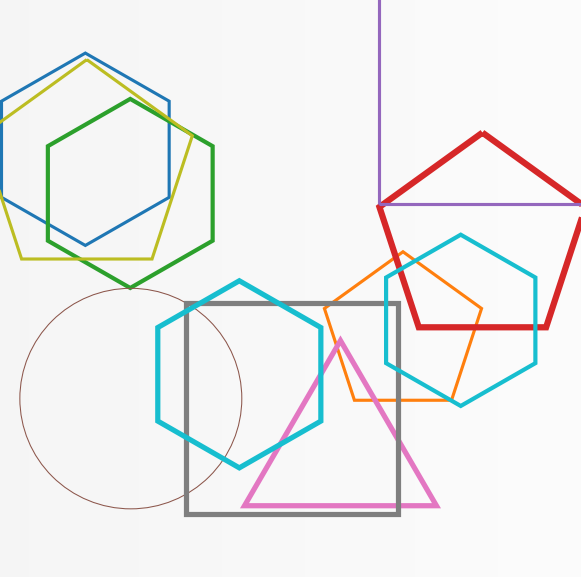[{"shape": "hexagon", "thickness": 1.5, "radius": 0.83, "center": [0.147, 0.741]}, {"shape": "pentagon", "thickness": 1.5, "radius": 0.71, "center": [0.693, 0.421]}, {"shape": "hexagon", "thickness": 2, "radius": 0.82, "center": [0.224, 0.664]}, {"shape": "pentagon", "thickness": 3, "radius": 0.93, "center": [0.83, 0.583]}, {"shape": "square", "thickness": 1.5, "radius": 0.93, "center": [0.838, 0.832]}, {"shape": "circle", "thickness": 0.5, "radius": 0.95, "center": [0.225, 0.309]}, {"shape": "triangle", "thickness": 2.5, "radius": 0.95, "center": [0.586, 0.219]}, {"shape": "square", "thickness": 2.5, "radius": 0.91, "center": [0.502, 0.292]}, {"shape": "pentagon", "thickness": 1.5, "radius": 0.95, "center": [0.149, 0.705]}, {"shape": "hexagon", "thickness": 2.5, "radius": 0.81, "center": [0.412, 0.351]}, {"shape": "hexagon", "thickness": 2, "radius": 0.74, "center": [0.793, 0.444]}]